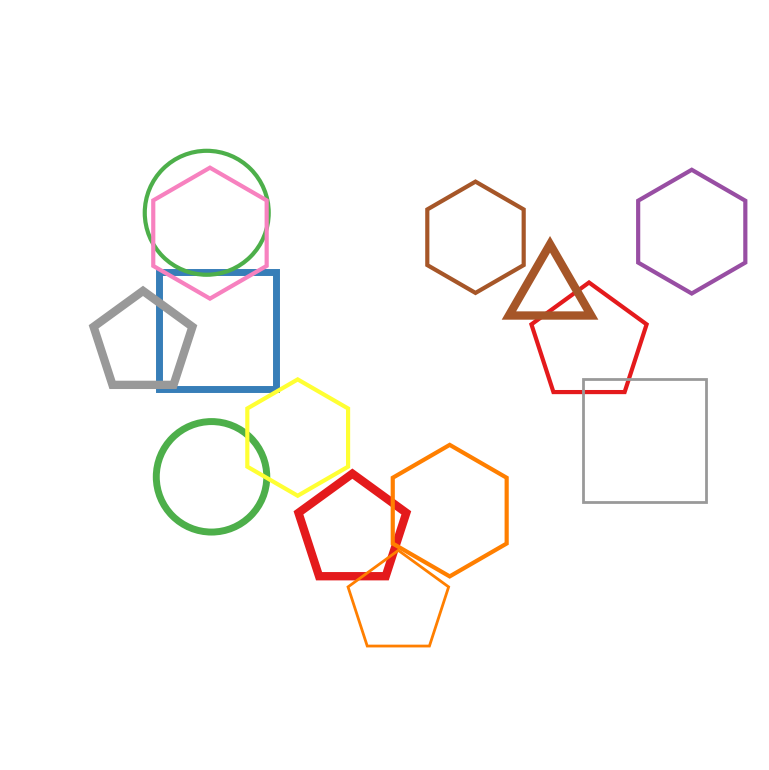[{"shape": "pentagon", "thickness": 3, "radius": 0.37, "center": [0.458, 0.311]}, {"shape": "pentagon", "thickness": 1.5, "radius": 0.39, "center": [0.765, 0.554]}, {"shape": "square", "thickness": 2.5, "radius": 0.38, "center": [0.283, 0.571]}, {"shape": "circle", "thickness": 2.5, "radius": 0.36, "center": [0.275, 0.381]}, {"shape": "circle", "thickness": 1.5, "radius": 0.4, "center": [0.268, 0.724]}, {"shape": "hexagon", "thickness": 1.5, "radius": 0.4, "center": [0.898, 0.699]}, {"shape": "pentagon", "thickness": 1, "radius": 0.34, "center": [0.517, 0.217]}, {"shape": "hexagon", "thickness": 1.5, "radius": 0.43, "center": [0.584, 0.337]}, {"shape": "hexagon", "thickness": 1.5, "radius": 0.38, "center": [0.387, 0.432]}, {"shape": "triangle", "thickness": 3, "radius": 0.31, "center": [0.714, 0.621]}, {"shape": "hexagon", "thickness": 1.5, "radius": 0.36, "center": [0.618, 0.692]}, {"shape": "hexagon", "thickness": 1.5, "radius": 0.43, "center": [0.273, 0.697]}, {"shape": "pentagon", "thickness": 3, "radius": 0.34, "center": [0.186, 0.555]}, {"shape": "square", "thickness": 1, "radius": 0.4, "center": [0.838, 0.428]}]